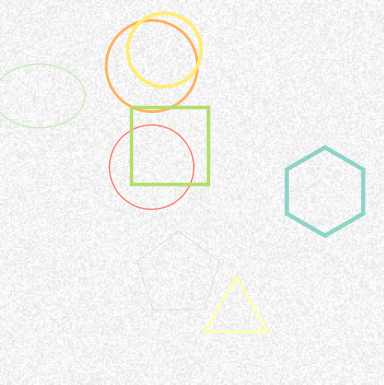[{"shape": "hexagon", "thickness": 3, "radius": 0.57, "center": [0.844, 0.502]}, {"shape": "triangle", "thickness": 2, "radius": 0.47, "center": [0.614, 0.186]}, {"shape": "circle", "thickness": 1, "radius": 0.55, "center": [0.394, 0.566]}, {"shape": "circle", "thickness": 2, "radius": 0.59, "center": [0.394, 0.829]}, {"shape": "square", "thickness": 2.5, "radius": 0.5, "center": [0.44, 0.622]}, {"shape": "pentagon", "thickness": 0.5, "radius": 0.56, "center": [0.464, 0.287]}, {"shape": "oval", "thickness": 1, "radius": 0.59, "center": [0.103, 0.751]}, {"shape": "circle", "thickness": 2.5, "radius": 0.48, "center": [0.427, 0.87]}]